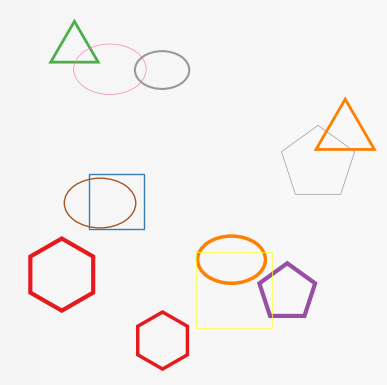[{"shape": "hexagon", "thickness": 2.5, "radius": 0.37, "center": [0.42, 0.116]}, {"shape": "hexagon", "thickness": 3, "radius": 0.47, "center": [0.159, 0.287]}, {"shape": "square", "thickness": 1, "radius": 0.35, "center": [0.3, 0.476]}, {"shape": "triangle", "thickness": 2, "radius": 0.35, "center": [0.192, 0.874]}, {"shape": "pentagon", "thickness": 3, "radius": 0.38, "center": [0.741, 0.241]}, {"shape": "oval", "thickness": 2.5, "radius": 0.44, "center": [0.597, 0.326]}, {"shape": "triangle", "thickness": 2, "radius": 0.44, "center": [0.891, 0.655]}, {"shape": "square", "thickness": 0.5, "radius": 0.49, "center": [0.603, 0.247]}, {"shape": "oval", "thickness": 1, "radius": 0.46, "center": [0.258, 0.473]}, {"shape": "oval", "thickness": 0.5, "radius": 0.47, "center": [0.284, 0.82]}, {"shape": "pentagon", "thickness": 0.5, "radius": 0.5, "center": [0.821, 0.575]}, {"shape": "oval", "thickness": 1.5, "radius": 0.35, "center": [0.418, 0.818]}]